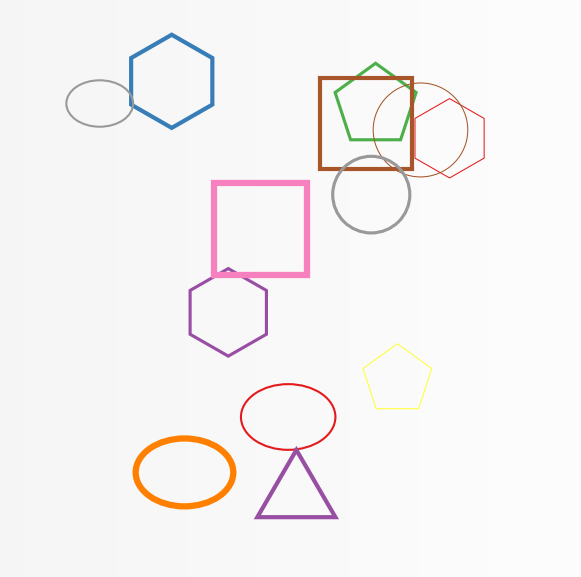[{"shape": "oval", "thickness": 1, "radius": 0.41, "center": [0.496, 0.277]}, {"shape": "hexagon", "thickness": 0.5, "radius": 0.34, "center": [0.773, 0.76]}, {"shape": "hexagon", "thickness": 2, "radius": 0.4, "center": [0.295, 0.858]}, {"shape": "pentagon", "thickness": 1.5, "radius": 0.37, "center": [0.646, 0.816]}, {"shape": "triangle", "thickness": 2, "radius": 0.39, "center": [0.51, 0.142]}, {"shape": "hexagon", "thickness": 1.5, "radius": 0.38, "center": [0.393, 0.458]}, {"shape": "oval", "thickness": 3, "radius": 0.42, "center": [0.317, 0.181]}, {"shape": "pentagon", "thickness": 0.5, "radius": 0.31, "center": [0.684, 0.342]}, {"shape": "square", "thickness": 2, "radius": 0.39, "center": [0.629, 0.786]}, {"shape": "circle", "thickness": 0.5, "radius": 0.41, "center": [0.723, 0.774]}, {"shape": "square", "thickness": 3, "radius": 0.4, "center": [0.448, 0.602]}, {"shape": "oval", "thickness": 1, "radius": 0.29, "center": [0.172, 0.82]}, {"shape": "circle", "thickness": 1.5, "radius": 0.33, "center": [0.639, 0.662]}]